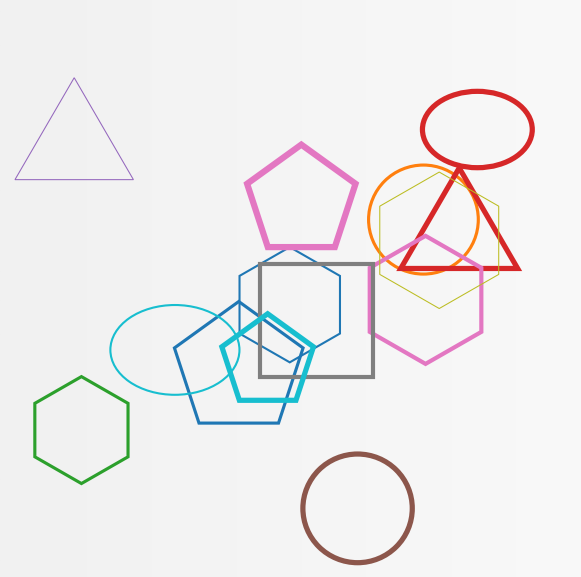[{"shape": "pentagon", "thickness": 1.5, "radius": 0.58, "center": [0.411, 0.361]}, {"shape": "hexagon", "thickness": 1, "radius": 0.5, "center": [0.498, 0.471]}, {"shape": "circle", "thickness": 1.5, "radius": 0.47, "center": [0.728, 0.619]}, {"shape": "hexagon", "thickness": 1.5, "radius": 0.46, "center": [0.14, 0.254]}, {"shape": "oval", "thickness": 2.5, "radius": 0.47, "center": [0.821, 0.775]}, {"shape": "triangle", "thickness": 2.5, "radius": 0.58, "center": [0.79, 0.592]}, {"shape": "triangle", "thickness": 0.5, "radius": 0.59, "center": [0.128, 0.747]}, {"shape": "circle", "thickness": 2.5, "radius": 0.47, "center": [0.615, 0.119]}, {"shape": "pentagon", "thickness": 3, "radius": 0.49, "center": [0.518, 0.651]}, {"shape": "hexagon", "thickness": 2, "radius": 0.55, "center": [0.732, 0.48]}, {"shape": "square", "thickness": 2, "radius": 0.49, "center": [0.544, 0.444]}, {"shape": "hexagon", "thickness": 0.5, "radius": 0.59, "center": [0.756, 0.583]}, {"shape": "pentagon", "thickness": 2.5, "radius": 0.41, "center": [0.46, 0.373]}, {"shape": "oval", "thickness": 1, "radius": 0.56, "center": [0.301, 0.393]}]